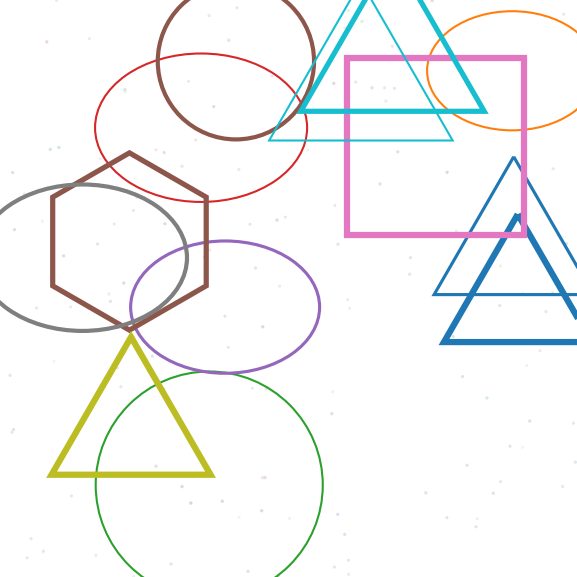[{"shape": "triangle", "thickness": 3, "radius": 0.74, "center": [0.897, 0.481]}, {"shape": "triangle", "thickness": 1.5, "radius": 0.8, "center": [0.89, 0.569]}, {"shape": "oval", "thickness": 1, "radius": 0.74, "center": [0.887, 0.877]}, {"shape": "circle", "thickness": 1, "radius": 0.98, "center": [0.362, 0.159]}, {"shape": "oval", "thickness": 1, "radius": 0.92, "center": [0.348, 0.778]}, {"shape": "oval", "thickness": 1.5, "radius": 0.82, "center": [0.39, 0.467]}, {"shape": "circle", "thickness": 2, "radius": 0.68, "center": [0.408, 0.893]}, {"shape": "hexagon", "thickness": 2.5, "radius": 0.77, "center": [0.224, 0.581]}, {"shape": "square", "thickness": 3, "radius": 0.77, "center": [0.754, 0.746]}, {"shape": "oval", "thickness": 2, "radius": 0.91, "center": [0.143, 0.553]}, {"shape": "triangle", "thickness": 3, "radius": 0.79, "center": [0.227, 0.257]}, {"shape": "triangle", "thickness": 1, "radius": 0.92, "center": [0.625, 0.848]}, {"shape": "triangle", "thickness": 2.5, "radius": 0.92, "center": [0.68, 0.898]}]